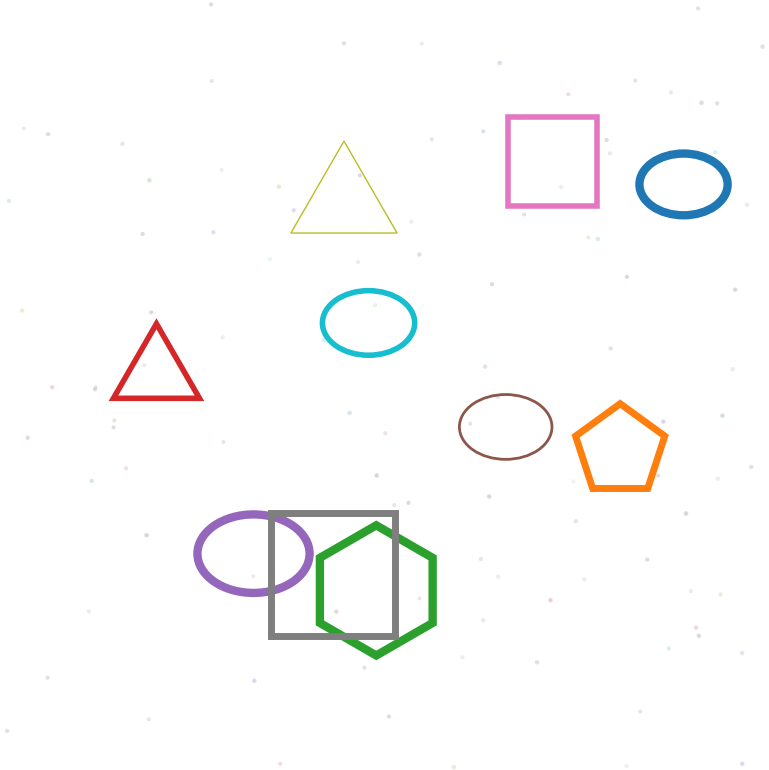[{"shape": "oval", "thickness": 3, "radius": 0.29, "center": [0.888, 0.76]}, {"shape": "pentagon", "thickness": 2.5, "radius": 0.3, "center": [0.805, 0.415]}, {"shape": "hexagon", "thickness": 3, "radius": 0.42, "center": [0.489, 0.233]}, {"shape": "triangle", "thickness": 2, "radius": 0.32, "center": [0.203, 0.515]}, {"shape": "oval", "thickness": 3, "radius": 0.36, "center": [0.329, 0.281]}, {"shape": "oval", "thickness": 1, "radius": 0.3, "center": [0.657, 0.446]}, {"shape": "square", "thickness": 2, "radius": 0.29, "center": [0.717, 0.79]}, {"shape": "square", "thickness": 2.5, "radius": 0.4, "center": [0.432, 0.254]}, {"shape": "triangle", "thickness": 0.5, "radius": 0.4, "center": [0.447, 0.737]}, {"shape": "oval", "thickness": 2, "radius": 0.3, "center": [0.479, 0.581]}]